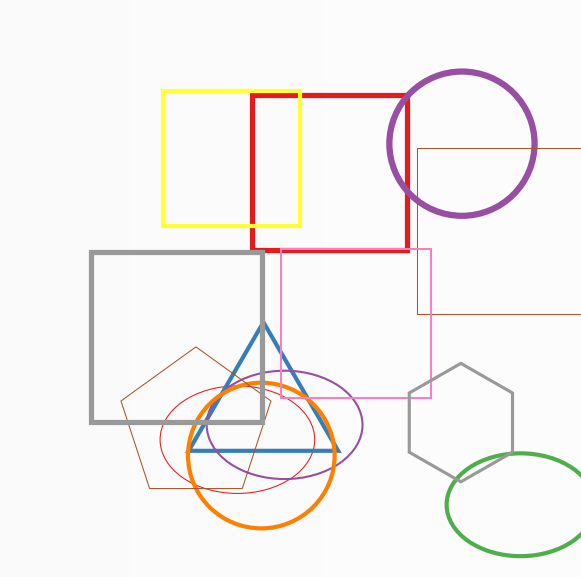[{"shape": "square", "thickness": 2.5, "radius": 0.67, "center": [0.567, 0.7]}, {"shape": "oval", "thickness": 0.5, "radius": 0.67, "center": [0.408, 0.238]}, {"shape": "triangle", "thickness": 2, "radius": 0.74, "center": [0.453, 0.293]}, {"shape": "oval", "thickness": 2, "radius": 0.64, "center": [0.896, 0.125]}, {"shape": "oval", "thickness": 1, "radius": 0.67, "center": [0.49, 0.263]}, {"shape": "circle", "thickness": 3, "radius": 0.62, "center": [0.795, 0.75]}, {"shape": "circle", "thickness": 2, "radius": 0.63, "center": [0.45, 0.21]}, {"shape": "square", "thickness": 2, "radius": 0.59, "center": [0.398, 0.725]}, {"shape": "pentagon", "thickness": 0.5, "radius": 0.68, "center": [0.337, 0.263]}, {"shape": "square", "thickness": 0.5, "radius": 0.72, "center": [0.861, 0.598]}, {"shape": "square", "thickness": 1, "radius": 0.64, "center": [0.613, 0.439]}, {"shape": "hexagon", "thickness": 1.5, "radius": 0.51, "center": [0.793, 0.267]}, {"shape": "square", "thickness": 2.5, "radius": 0.73, "center": [0.303, 0.416]}]